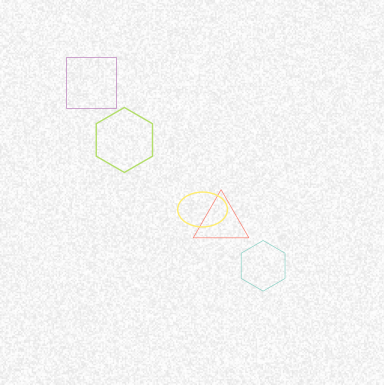[{"shape": "hexagon", "thickness": 0.5, "radius": 0.33, "center": [0.683, 0.31]}, {"shape": "triangle", "thickness": 0.5, "radius": 0.42, "center": [0.574, 0.424]}, {"shape": "hexagon", "thickness": 1, "radius": 0.42, "center": [0.323, 0.636]}, {"shape": "square", "thickness": 0.5, "radius": 0.33, "center": [0.236, 0.787]}, {"shape": "oval", "thickness": 1, "radius": 0.32, "center": [0.526, 0.456]}]